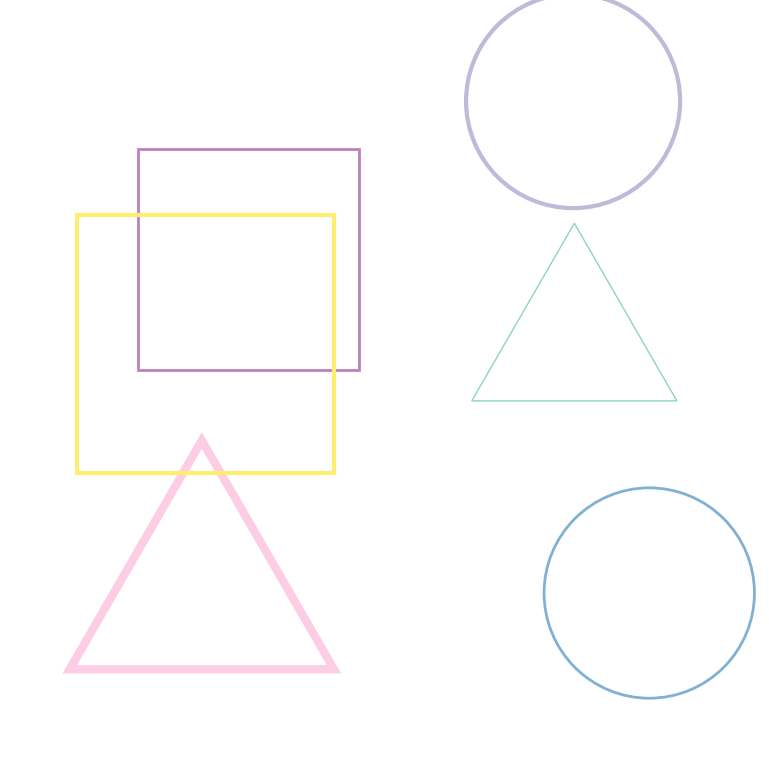[{"shape": "triangle", "thickness": 0.5, "radius": 0.77, "center": [0.746, 0.556]}, {"shape": "circle", "thickness": 1.5, "radius": 0.69, "center": [0.744, 0.869]}, {"shape": "circle", "thickness": 1, "radius": 0.68, "center": [0.843, 0.23]}, {"shape": "triangle", "thickness": 3, "radius": 0.99, "center": [0.262, 0.23]}, {"shape": "square", "thickness": 1, "radius": 0.72, "center": [0.323, 0.663]}, {"shape": "square", "thickness": 1.5, "radius": 0.84, "center": [0.267, 0.553]}]